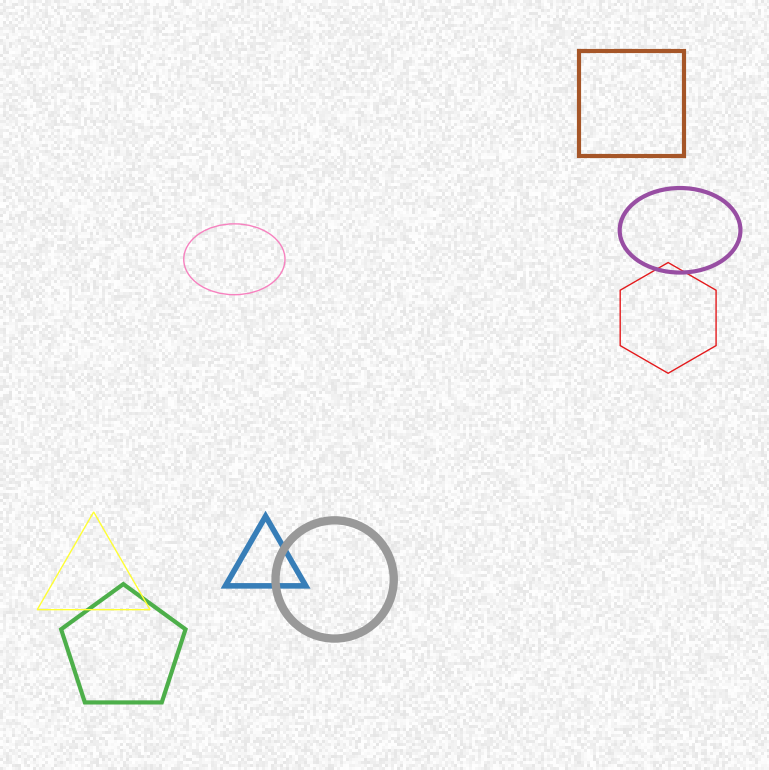[{"shape": "hexagon", "thickness": 0.5, "radius": 0.36, "center": [0.868, 0.587]}, {"shape": "triangle", "thickness": 2, "radius": 0.3, "center": [0.345, 0.269]}, {"shape": "pentagon", "thickness": 1.5, "radius": 0.42, "center": [0.16, 0.156]}, {"shape": "oval", "thickness": 1.5, "radius": 0.39, "center": [0.883, 0.701]}, {"shape": "triangle", "thickness": 0.5, "radius": 0.42, "center": [0.122, 0.251]}, {"shape": "square", "thickness": 1.5, "radius": 0.34, "center": [0.82, 0.866]}, {"shape": "oval", "thickness": 0.5, "radius": 0.33, "center": [0.304, 0.663]}, {"shape": "circle", "thickness": 3, "radius": 0.38, "center": [0.435, 0.247]}]